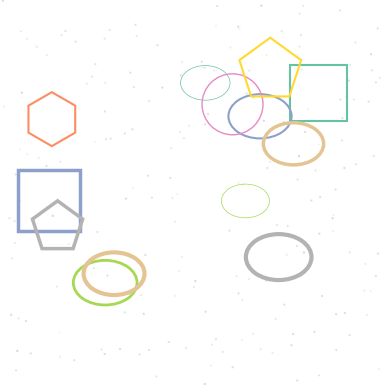[{"shape": "oval", "thickness": 0.5, "radius": 0.32, "center": [0.533, 0.785]}, {"shape": "square", "thickness": 1.5, "radius": 0.37, "center": [0.827, 0.759]}, {"shape": "hexagon", "thickness": 1.5, "radius": 0.35, "center": [0.135, 0.691]}, {"shape": "square", "thickness": 2.5, "radius": 0.4, "center": [0.127, 0.479]}, {"shape": "oval", "thickness": 1.5, "radius": 0.41, "center": [0.675, 0.698]}, {"shape": "circle", "thickness": 1, "radius": 0.4, "center": [0.604, 0.729]}, {"shape": "oval", "thickness": 2, "radius": 0.41, "center": [0.273, 0.266]}, {"shape": "oval", "thickness": 0.5, "radius": 0.31, "center": [0.637, 0.478]}, {"shape": "pentagon", "thickness": 1.5, "radius": 0.42, "center": [0.702, 0.818]}, {"shape": "oval", "thickness": 2.5, "radius": 0.39, "center": [0.762, 0.627]}, {"shape": "oval", "thickness": 3, "radius": 0.4, "center": [0.296, 0.289]}, {"shape": "pentagon", "thickness": 2.5, "radius": 0.34, "center": [0.15, 0.41]}, {"shape": "oval", "thickness": 3, "radius": 0.43, "center": [0.724, 0.332]}]